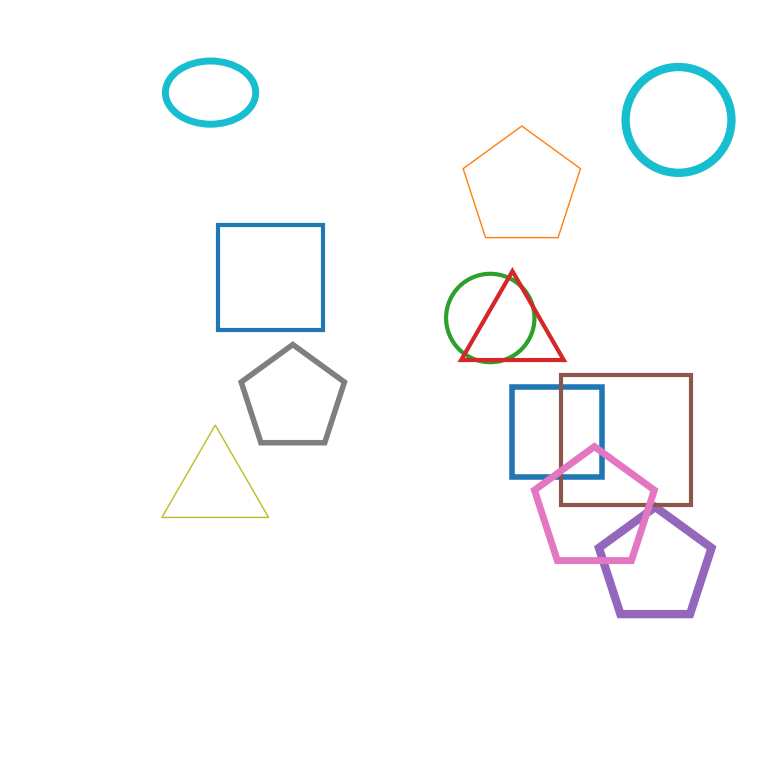[{"shape": "square", "thickness": 2, "radius": 0.29, "center": [0.723, 0.439]}, {"shape": "square", "thickness": 1.5, "radius": 0.34, "center": [0.351, 0.639]}, {"shape": "pentagon", "thickness": 0.5, "radius": 0.4, "center": [0.678, 0.756]}, {"shape": "circle", "thickness": 1.5, "radius": 0.29, "center": [0.637, 0.587]}, {"shape": "triangle", "thickness": 1.5, "radius": 0.38, "center": [0.666, 0.571]}, {"shape": "pentagon", "thickness": 3, "radius": 0.38, "center": [0.851, 0.265]}, {"shape": "square", "thickness": 1.5, "radius": 0.42, "center": [0.813, 0.429]}, {"shape": "pentagon", "thickness": 2.5, "radius": 0.41, "center": [0.772, 0.338]}, {"shape": "pentagon", "thickness": 2, "radius": 0.35, "center": [0.38, 0.482]}, {"shape": "triangle", "thickness": 0.5, "radius": 0.4, "center": [0.28, 0.368]}, {"shape": "oval", "thickness": 2.5, "radius": 0.29, "center": [0.273, 0.88]}, {"shape": "circle", "thickness": 3, "radius": 0.34, "center": [0.881, 0.844]}]